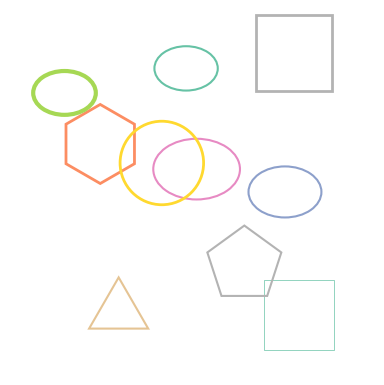[{"shape": "oval", "thickness": 1.5, "radius": 0.41, "center": [0.483, 0.822]}, {"shape": "square", "thickness": 0.5, "radius": 0.45, "center": [0.778, 0.183]}, {"shape": "hexagon", "thickness": 2, "radius": 0.51, "center": [0.26, 0.626]}, {"shape": "oval", "thickness": 1.5, "radius": 0.47, "center": [0.74, 0.501]}, {"shape": "oval", "thickness": 1.5, "radius": 0.56, "center": [0.511, 0.561]}, {"shape": "oval", "thickness": 3, "radius": 0.41, "center": [0.168, 0.759]}, {"shape": "circle", "thickness": 2, "radius": 0.54, "center": [0.42, 0.577]}, {"shape": "triangle", "thickness": 1.5, "radius": 0.44, "center": [0.308, 0.191]}, {"shape": "pentagon", "thickness": 1.5, "radius": 0.51, "center": [0.635, 0.313]}, {"shape": "square", "thickness": 2, "radius": 0.49, "center": [0.764, 0.863]}]